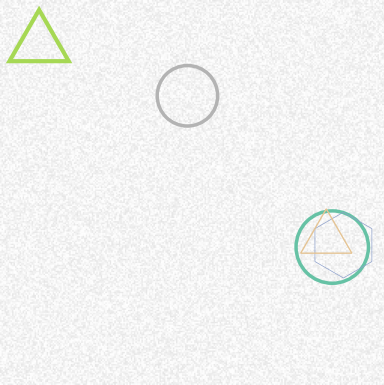[{"shape": "circle", "thickness": 2.5, "radius": 0.47, "center": [0.863, 0.358]}, {"shape": "hexagon", "thickness": 0.5, "radius": 0.43, "center": [0.892, 0.363]}, {"shape": "triangle", "thickness": 3, "radius": 0.44, "center": [0.102, 0.886]}, {"shape": "triangle", "thickness": 1, "radius": 0.38, "center": [0.847, 0.381]}, {"shape": "circle", "thickness": 2.5, "radius": 0.39, "center": [0.487, 0.751]}]